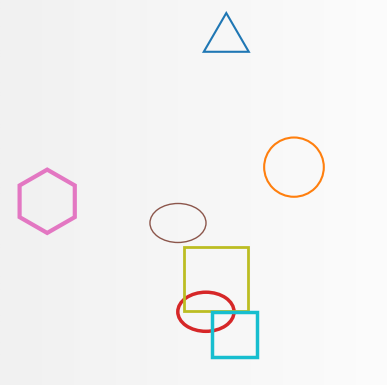[{"shape": "triangle", "thickness": 1.5, "radius": 0.34, "center": [0.584, 0.899]}, {"shape": "circle", "thickness": 1.5, "radius": 0.38, "center": [0.759, 0.566]}, {"shape": "oval", "thickness": 2.5, "radius": 0.36, "center": [0.531, 0.19]}, {"shape": "oval", "thickness": 1, "radius": 0.36, "center": [0.459, 0.421]}, {"shape": "hexagon", "thickness": 3, "radius": 0.41, "center": [0.122, 0.477]}, {"shape": "square", "thickness": 2, "radius": 0.41, "center": [0.558, 0.275]}, {"shape": "square", "thickness": 2.5, "radius": 0.29, "center": [0.606, 0.131]}]